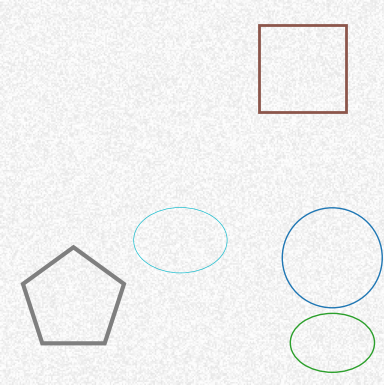[{"shape": "circle", "thickness": 1, "radius": 0.65, "center": [0.863, 0.33]}, {"shape": "oval", "thickness": 1, "radius": 0.55, "center": [0.863, 0.11]}, {"shape": "square", "thickness": 2, "radius": 0.57, "center": [0.785, 0.821]}, {"shape": "pentagon", "thickness": 3, "radius": 0.69, "center": [0.191, 0.22]}, {"shape": "oval", "thickness": 0.5, "radius": 0.61, "center": [0.469, 0.376]}]